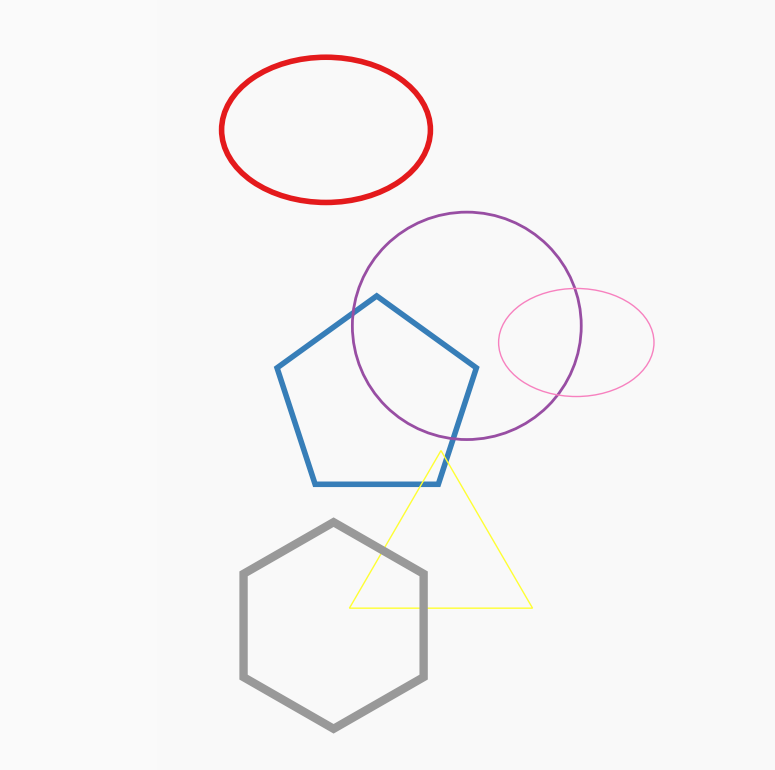[{"shape": "oval", "thickness": 2, "radius": 0.67, "center": [0.421, 0.831]}, {"shape": "pentagon", "thickness": 2, "radius": 0.68, "center": [0.486, 0.48]}, {"shape": "circle", "thickness": 1, "radius": 0.74, "center": [0.602, 0.577]}, {"shape": "triangle", "thickness": 0.5, "radius": 0.68, "center": [0.569, 0.278]}, {"shape": "oval", "thickness": 0.5, "radius": 0.5, "center": [0.744, 0.555]}, {"shape": "hexagon", "thickness": 3, "radius": 0.67, "center": [0.43, 0.188]}]